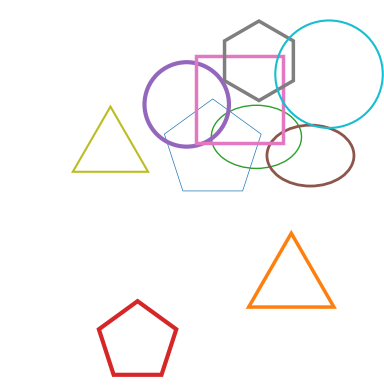[{"shape": "pentagon", "thickness": 0.5, "radius": 0.66, "center": [0.553, 0.611]}, {"shape": "triangle", "thickness": 2.5, "radius": 0.64, "center": [0.757, 0.266]}, {"shape": "oval", "thickness": 1, "radius": 0.59, "center": [0.666, 0.645]}, {"shape": "pentagon", "thickness": 3, "radius": 0.53, "center": [0.357, 0.112]}, {"shape": "circle", "thickness": 3, "radius": 0.55, "center": [0.485, 0.729]}, {"shape": "oval", "thickness": 2, "radius": 0.57, "center": [0.806, 0.596]}, {"shape": "square", "thickness": 2.5, "radius": 0.57, "center": [0.622, 0.742]}, {"shape": "hexagon", "thickness": 2.5, "radius": 0.52, "center": [0.673, 0.842]}, {"shape": "triangle", "thickness": 1.5, "radius": 0.56, "center": [0.287, 0.61]}, {"shape": "circle", "thickness": 1.5, "radius": 0.7, "center": [0.855, 0.807]}]